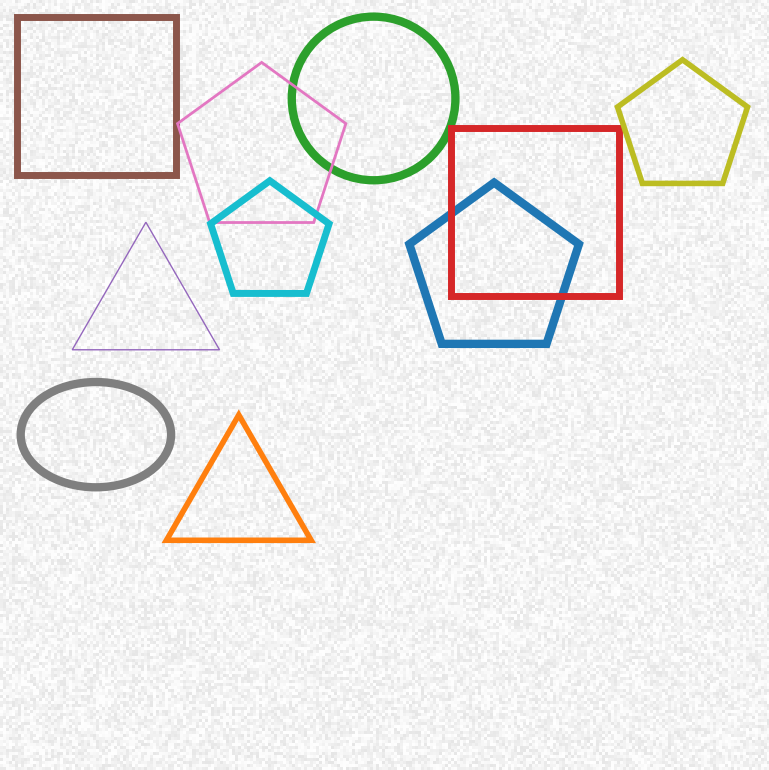[{"shape": "pentagon", "thickness": 3, "radius": 0.58, "center": [0.642, 0.647]}, {"shape": "triangle", "thickness": 2, "radius": 0.54, "center": [0.31, 0.353]}, {"shape": "circle", "thickness": 3, "radius": 0.53, "center": [0.485, 0.872]}, {"shape": "square", "thickness": 2.5, "radius": 0.54, "center": [0.695, 0.725]}, {"shape": "triangle", "thickness": 0.5, "radius": 0.55, "center": [0.189, 0.601]}, {"shape": "square", "thickness": 2.5, "radius": 0.52, "center": [0.126, 0.875]}, {"shape": "pentagon", "thickness": 1, "radius": 0.57, "center": [0.34, 0.804]}, {"shape": "oval", "thickness": 3, "radius": 0.49, "center": [0.125, 0.436]}, {"shape": "pentagon", "thickness": 2, "radius": 0.44, "center": [0.886, 0.834]}, {"shape": "pentagon", "thickness": 2.5, "radius": 0.4, "center": [0.35, 0.684]}]